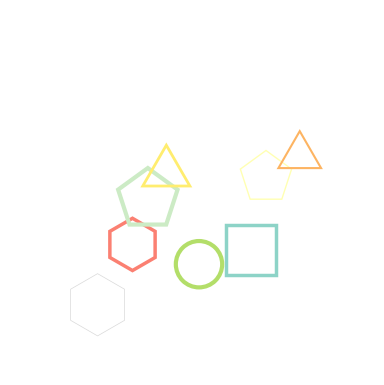[{"shape": "square", "thickness": 2.5, "radius": 0.32, "center": [0.653, 0.35]}, {"shape": "pentagon", "thickness": 1, "radius": 0.35, "center": [0.691, 0.539]}, {"shape": "hexagon", "thickness": 2.5, "radius": 0.34, "center": [0.344, 0.365]}, {"shape": "triangle", "thickness": 1.5, "radius": 0.32, "center": [0.779, 0.595]}, {"shape": "circle", "thickness": 3, "radius": 0.3, "center": [0.517, 0.314]}, {"shape": "hexagon", "thickness": 0.5, "radius": 0.4, "center": [0.253, 0.208]}, {"shape": "pentagon", "thickness": 3, "radius": 0.41, "center": [0.384, 0.482]}, {"shape": "triangle", "thickness": 2, "radius": 0.35, "center": [0.432, 0.552]}]